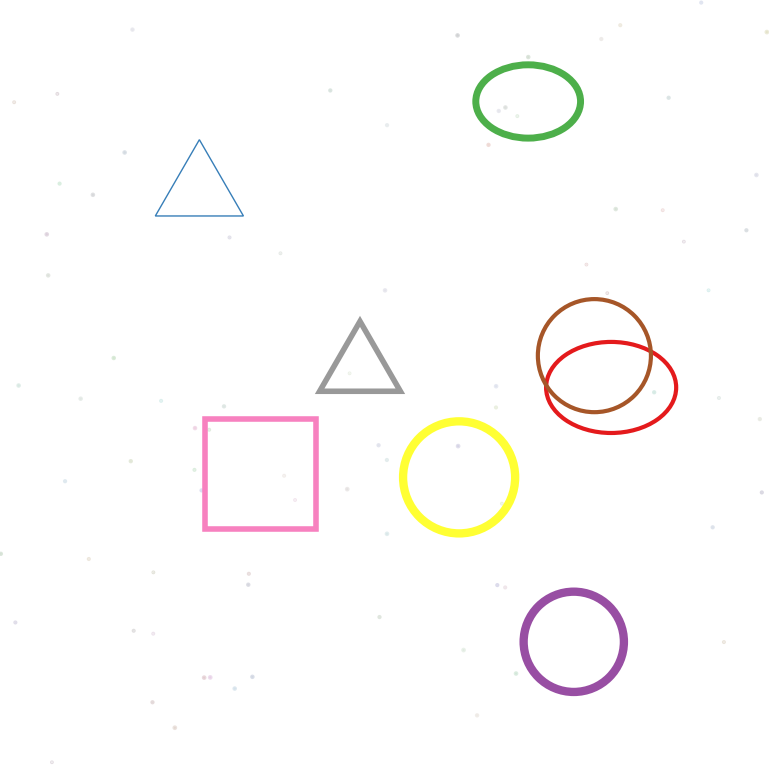[{"shape": "oval", "thickness": 1.5, "radius": 0.42, "center": [0.794, 0.497]}, {"shape": "triangle", "thickness": 0.5, "radius": 0.33, "center": [0.259, 0.753]}, {"shape": "oval", "thickness": 2.5, "radius": 0.34, "center": [0.686, 0.868]}, {"shape": "circle", "thickness": 3, "radius": 0.33, "center": [0.745, 0.166]}, {"shape": "circle", "thickness": 3, "radius": 0.36, "center": [0.596, 0.38]}, {"shape": "circle", "thickness": 1.5, "radius": 0.37, "center": [0.772, 0.538]}, {"shape": "square", "thickness": 2, "radius": 0.36, "center": [0.338, 0.384]}, {"shape": "triangle", "thickness": 2, "radius": 0.3, "center": [0.468, 0.522]}]